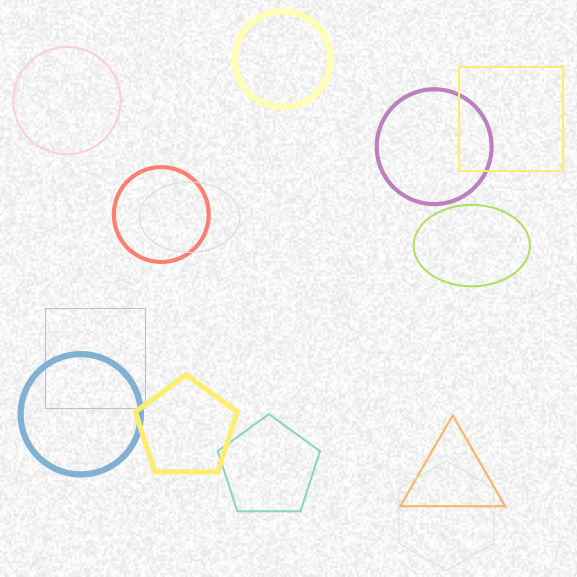[{"shape": "pentagon", "thickness": 1, "radius": 0.47, "center": [0.466, 0.189]}, {"shape": "circle", "thickness": 3, "radius": 0.41, "center": [0.49, 0.897]}, {"shape": "square", "thickness": 0.5, "radius": 0.43, "center": [0.164, 0.379]}, {"shape": "circle", "thickness": 2, "radius": 0.41, "center": [0.279, 0.628]}, {"shape": "circle", "thickness": 3, "radius": 0.52, "center": [0.14, 0.282]}, {"shape": "triangle", "thickness": 1, "radius": 0.52, "center": [0.784, 0.175]}, {"shape": "oval", "thickness": 1, "radius": 0.5, "center": [0.817, 0.574]}, {"shape": "circle", "thickness": 1, "radius": 0.46, "center": [0.116, 0.825]}, {"shape": "oval", "thickness": 0.5, "radius": 0.44, "center": [0.328, 0.623]}, {"shape": "circle", "thickness": 2, "radius": 0.5, "center": [0.752, 0.745]}, {"shape": "hexagon", "thickness": 0.5, "radius": 0.48, "center": [0.773, 0.106]}, {"shape": "pentagon", "thickness": 2.5, "radius": 0.46, "center": [0.323, 0.257]}, {"shape": "square", "thickness": 1, "radius": 0.45, "center": [0.884, 0.793]}]